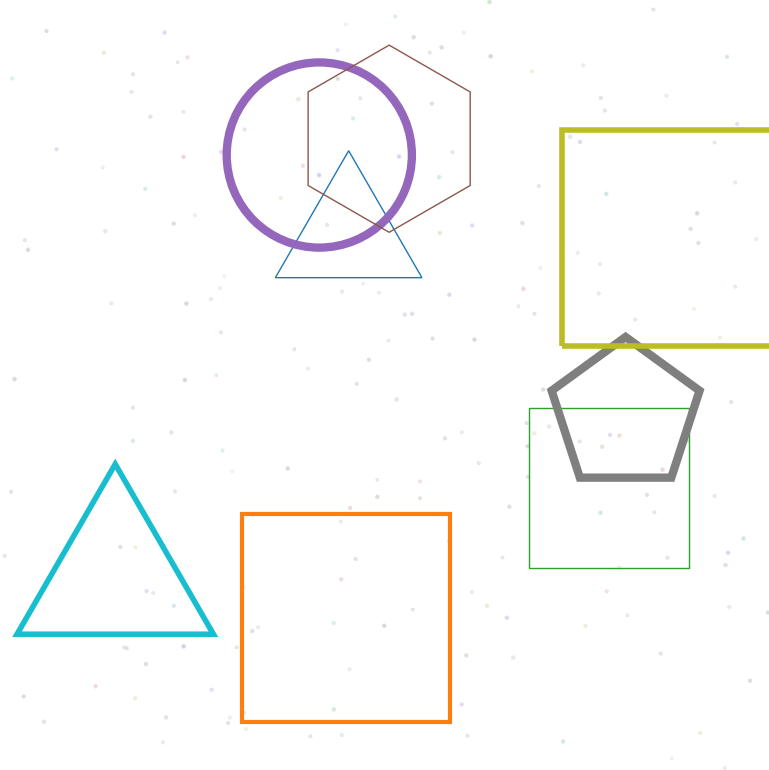[{"shape": "triangle", "thickness": 0.5, "radius": 0.55, "center": [0.453, 0.694]}, {"shape": "square", "thickness": 1.5, "radius": 0.68, "center": [0.449, 0.198]}, {"shape": "square", "thickness": 0.5, "radius": 0.52, "center": [0.791, 0.366]}, {"shape": "circle", "thickness": 3, "radius": 0.6, "center": [0.415, 0.799]}, {"shape": "hexagon", "thickness": 0.5, "radius": 0.61, "center": [0.505, 0.82]}, {"shape": "pentagon", "thickness": 3, "radius": 0.5, "center": [0.812, 0.461]}, {"shape": "square", "thickness": 2, "radius": 0.7, "center": [0.871, 0.691]}, {"shape": "triangle", "thickness": 2, "radius": 0.74, "center": [0.15, 0.25]}]